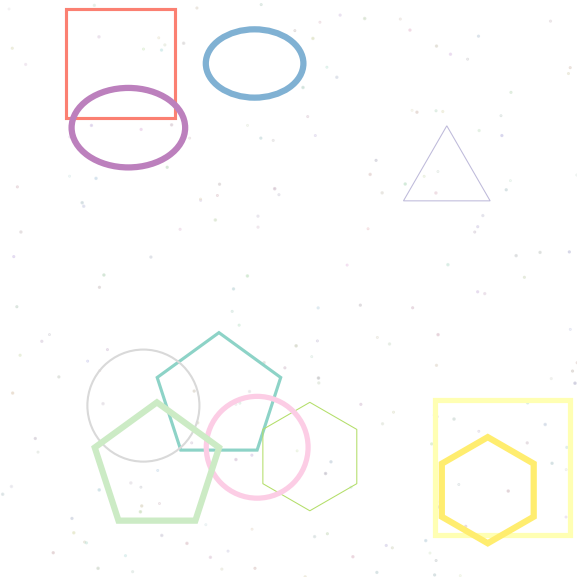[{"shape": "pentagon", "thickness": 1.5, "radius": 0.56, "center": [0.379, 0.311]}, {"shape": "square", "thickness": 2.5, "radius": 0.59, "center": [0.87, 0.189]}, {"shape": "triangle", "thickness": 0.5, "radius": 0.43, "center": [0.774, 0.695]}, {"shape": "square", "thickness": 1.5, "radius": 0.47, "center": [0.209, 0.889]}, {"shape": "oval", "thickness": 3, "radius": 0.42, "center": [0.441, 0.889]}, {"shape": "hexagon", "thickness": 0.5, "radius": 0.47, "center": [0.537, 0.209]}, {"shape": "circle", "thickness": 2.5, "radius": 0.44, "center": [0.445, 0.225]}, {"shape": "circle", "thickness": 1, "radius": 0.49, "center": [0.248, 0.297]}, {"shape": "oval", "thickness": 3, "radius": 0.49, "center": [0.222, 0.778]}, {"shape": "pentagon", "thickness": 3, "radius": 0.57, "center": [0.272, 0.189]}, {"shape": "hexagon", "thickness": 3, "radius": 0.46, "center": [0.845, 0.15]}]